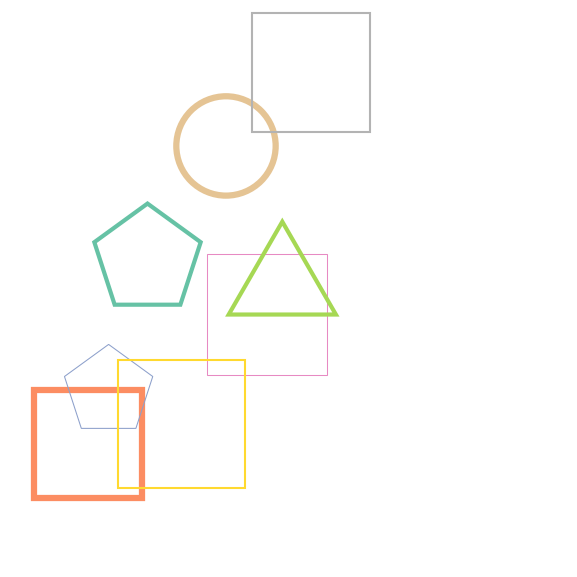[{"shape": "pentagon", "thickness": 2, "radius": 0.48, "center": [0.255, 0.55]}, {"shape": "square", "thickness": 3, "radius": 0.47, "center": [0.153, 0.23]}, {"shape": "pentagon", "thickness": 0.5, "radius": 0.4, "center": [0.188, 0.322]}, {"shape": "square", "thickness": 0.5, "radius": 0.52, "center": [0.462, 0.454]}, {"shape": "triangle", "thickness": 2, "radius": 0.54, "center": [0.489, 0.508]}, {"shape": "square", "thickness": 1, "radius": 0.55, "center": [0.314, 0.265]}, {"shape": "circle", "thickness": 3, "radius": 0.43, "center": [0.391, 0.746]}, {"shape": "square", "thickness": 1, "radius": 0.51, "center": [0.539, 0.874]}]